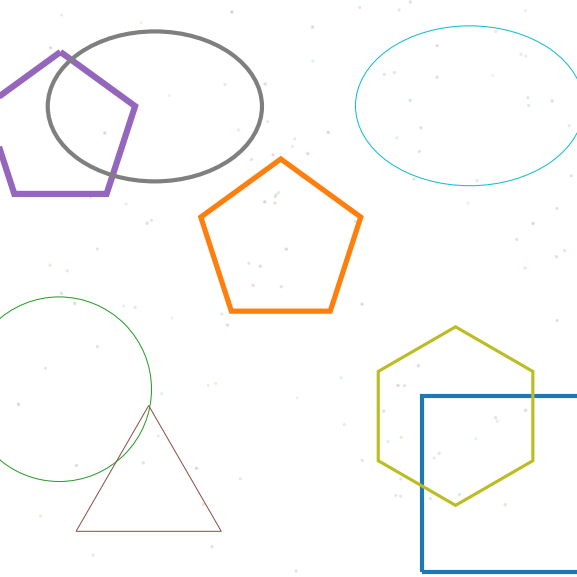[{"shape": "square", "thickness": 2, "radius": 0.76, "center": [0.882, 0.161]}, {"shape": "pentagon", "thickness": 2.5, "radius": 0.73, "center": [0.486, 0.578]}, {"shape": "circle", "thickness": 0.5, "radius": 0.8, "center": [0.103, 0.325]}, {"shape": "pentagon", "thickness": 3, "radius": 0.68, "center": [0.105, 0.773]}, {"shape": "triangle", "thickness": 0.5, "radius": 0.73, "center": [0.257, 0.152]}, {"shape": "oval", "thickness": 2, "radius": 0.93, "center": [0.268, 0.815]}, {"shape": "hexagon", "thickness": 1.5, "radius": 0.77, "center": [0.789, 0.279]}, {"shape": "oval", "thickness": 0.5, "radius": 0.99, "center": [0.813, 0.816]}]